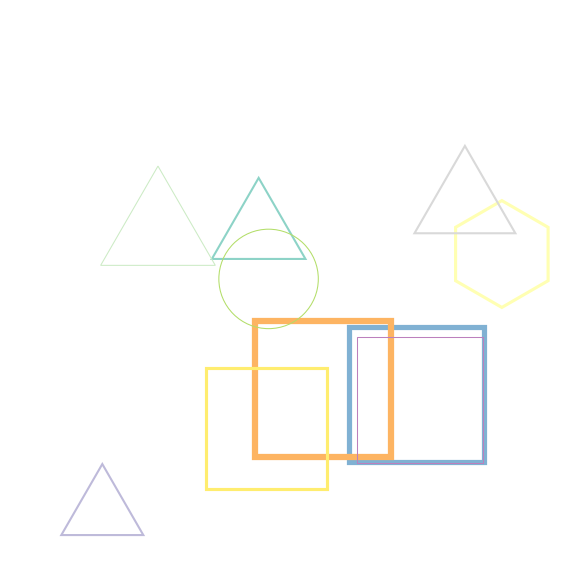[{"shape": "triangle", "thickness": 1, "radius": 0.47, "center": [0.448, 0.598]}, {"shape": "hexagon", "thickness": 1.5, "radius": 0.46, "center": [0.869, 0.559]}, {"shape": "triangle", "thickness": 1, "radius": 0.41, "center": [0.177, 0.114]}, {"shape": "square", "thickness": 2.5, "radius": 0.58, "center": [0.72, 0.317]}, {"shape": "square", "thickness": 3, "radius": 0.59, "center": [0.559, 0.326]}, {"shape": "circle", "thickness": 0.5, "radius": 0.43, "center": [0.465, 0.516]}, {"shape": "triangle", "thickness": 1, "radius": 0.5, "center": [0.805, 0.646]}, {"shape": "square", "thickness": 0.5, "radius": 0.55, "center": [0.727, 0.307]}, {"shape": "triangle", "thickness": 0.5, "radius": 0.57, "center": [0.274, 0.597]}, {"shape": "square", "thickness": 1.5, "radius": 0.52, "center": [0.461, 0.257]}]